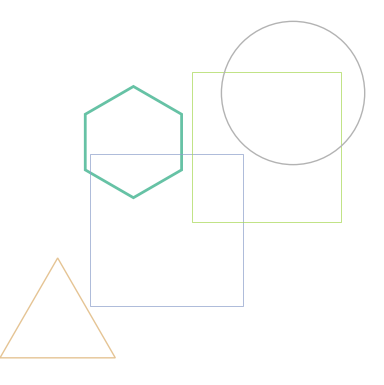[{"shape": "hexagon", "thickness": 2, "radius": 0.72, "center": [0.347, 0.631]}, {"shape": "square", "thickness": 0.5, "radius": 0.99, "center": [0.433, 0.403]}, {"shape": "square", "thickness": 0.5, "radius": 0.97, "center": [0.692, 0.618]}, {"shape": "triangle", "thickness": 1, "radius": 0.86, "center": [0.15, 0.157]}, {"shape": "circle", "thickness": 1, "radius": 0.93, "center": [0.761, 0.758]}]